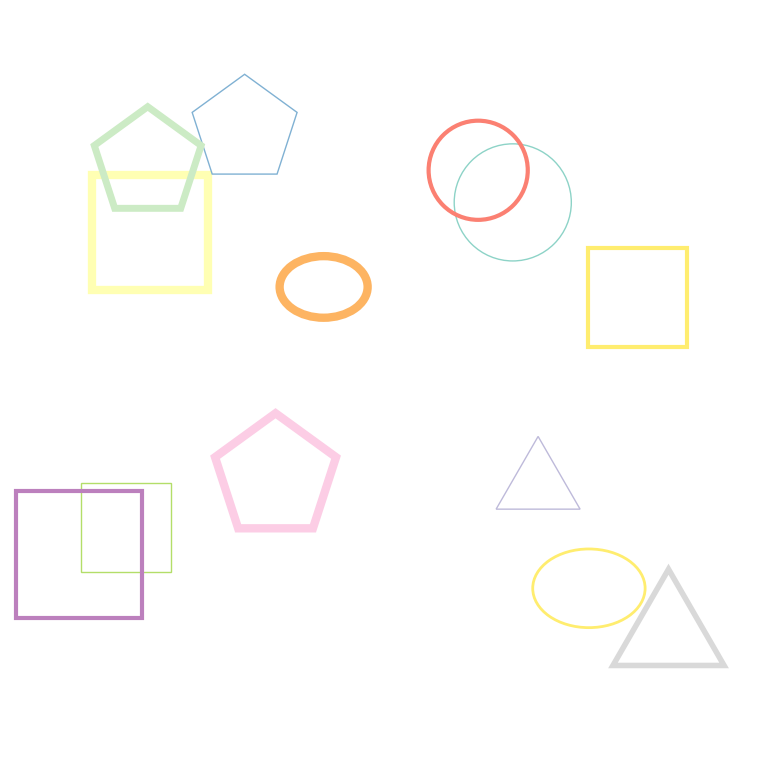[{"shape": "circle", "thickness": 0.5, "radius": 0.38, "center": [0.666, 0.737]}, {"shape": "square", "thickness": 3, "radius": 0.38, "center": [0.195, 0.698]}, {"shape": "triangle", "thickness": 0.5, "radius": 0.31, "center": [0.699, 0.37]}, {"shape": "circle", "thickness": 1.5, "radius": 0.32, "center": [0.621, 0.779]}, {"shape": "pentagon", "thickness": 0.5, "radius": 0.36, "center": [0.318, 0.832]}, {"shape": "oval", "thickness": 3, "radius": 0.29, "center": [0.42, 0.627]}, {"shape": "square", "thickness": 0.5, "radius": 0.29, "center": [0.164, 0.315]}, {"shape": "pentagon", "thickness": 3, "radius": 0.41, "center": [0.358, 0.381]}, {"shape": "triangle", "thickness": 2, "radius": 0.42, "center": [0.868, 0.177]}, {"shape": "square", "thickness": 1.5, "radius": 0.41, "center": [0.103, 0.28]}, {"shape": "pentagon", "thickness": 2.5, "radius": 0.36, "center": [0.192, 0.788]}, {"shape": "square", "thickness": 1.5, "radius": 0.32, "center": [0.828, 0.613]}, {"shape": "oval", "thickness": 1, "radius": 0.36, "center": [0.765, 0.236]}]